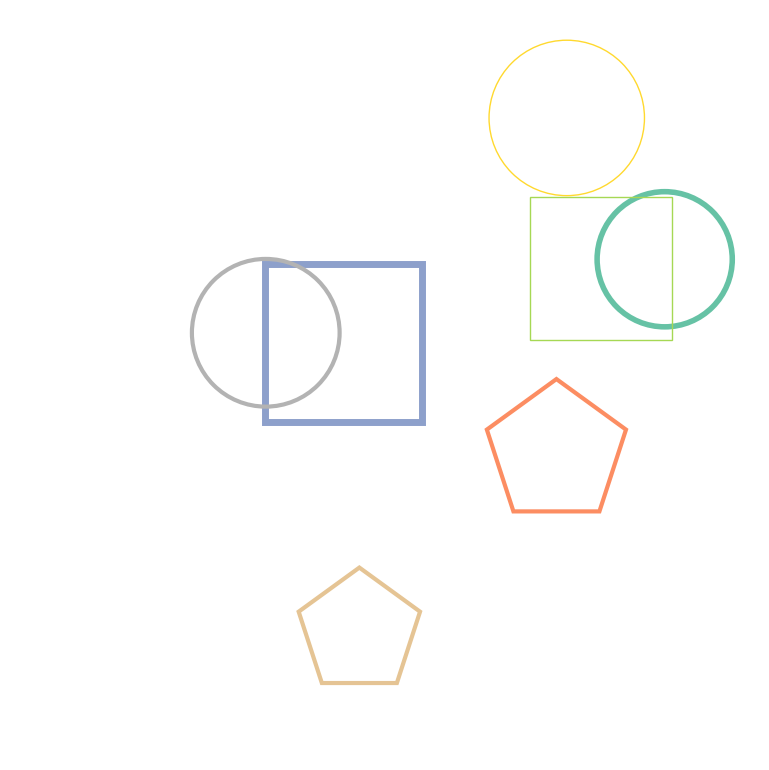[{"shape": "circle", "thickness": 2, "radius": 0.44, "center": [0.863, 0.663]}, {"shape": "pentagon", "thickness": 1.5, "radius": 0.48, "center": [0.723, 0.413]}, {"shape": "square", "thickness": 2.5, "radius": 0.51, "center": [0.446, 0.555]}, {"shape": "square", "thickness": 0.5, "radius": 0.46, "center": [0.781, 0.651]}, {"shape": "circle", "thickness": 0.5, "radius": 0.5, "center": [0.736, 0.847]}, {"shape": "pentagon", "thickness": 1.5, "radius": 0.41, "center": [0.467, 0.18]}, {"shape": "circle", "thickness": 1.5, "radius": 0.48, "center": [0.345, 0.568]}]